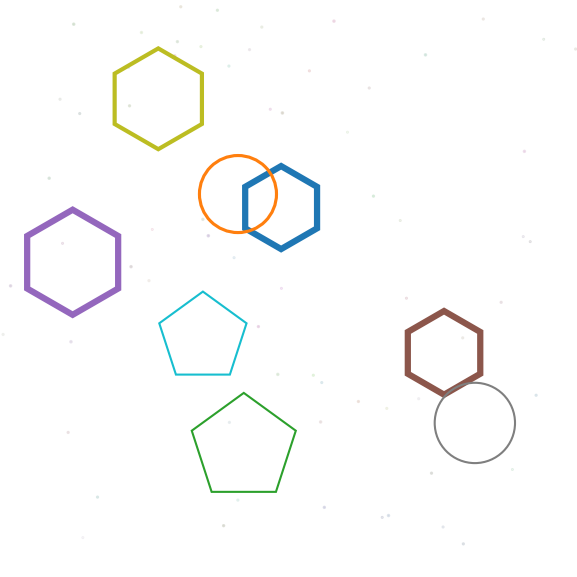[{"shape": "hexagon", "thickness": 3, "radius": 0.36, "center": [0.487, 0.64]}, {"shape": "circle", "thickness": 1.5, "radius": 0.33, "center": [0.412, 0.663]}, {"shape": "pentagon", "thickness": 1, "radius": 0.47, "center": [0.422, 0.224]}, {"shape": "hexagon", "thickness": 3, "radius": 0.45, "center": [0.126, 0.545]}, {"shape": "hexagon", "thickness": 3, "radius": 0.36, "center": [0.769, 0.388]}, {"shape": "circle", "thickness": 1, "radius": 0.35, "center": [0.822, 0.267]}, {"shape": "hexagon", "thickness": 2, "radius": 0.44, "center": [0.274, 0.828]}, {"shape": "pentagon", "thickness": 1, "radius": 0.4, "center": [0.351, 0.415]}]